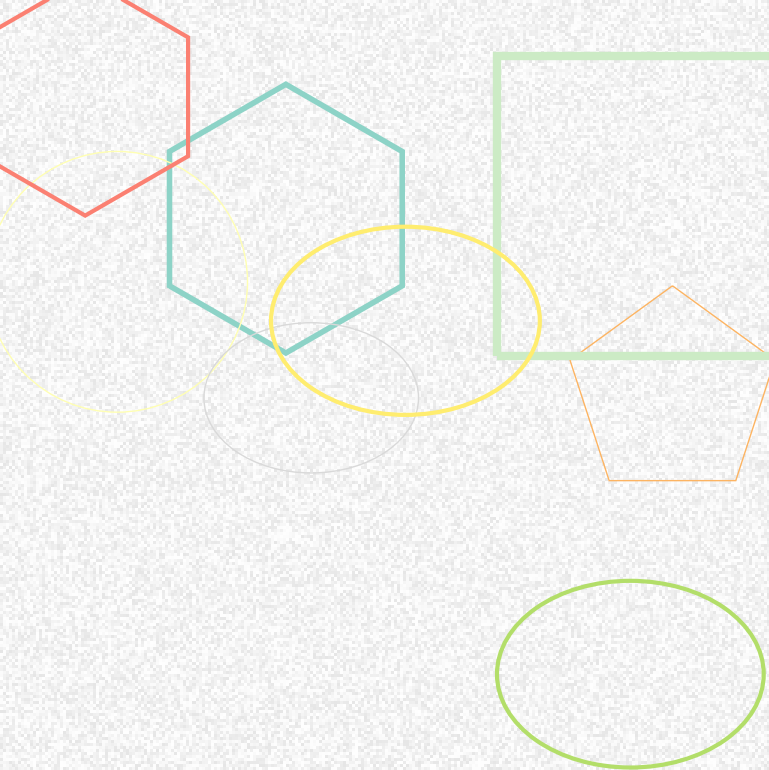[{"shape": "hexagon", "thickness": 2, "radius": 0.87, "center": [0.371, 0.716]}, {"shape": "circle", "thickness": 0.5, "radius": 0.85, "center": [0.152, 0.634]}, {"shape": "hexagon", "thickness": 1.5, "radius": 0.77, "center": [0.111, 0.874]}, {"shape": "pentagon", "thickness": 0.5, "radius": 0.7, "center": [0.873, 0.489]}, {"shape": "oval", "thickness": 1.5, "radius": 0.87, "center": [0.819, 0.124]}, {"shape": "oval", "thickness": 0.5, "radius": 0.7, "center": [0.404, 0.483]}, {"shape": "square", "thickness": 3, "radius": 0.97, "center": [0.84, 0.732]}, {"shape": "oval", "thickness": 1.5, "radius": 0.87, "center": [0.527, 0.583]}]